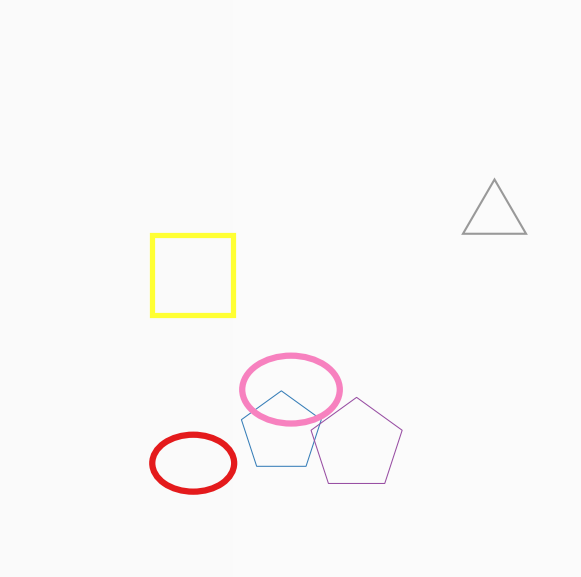[{"shape": "oval", "thickness": 3, "radius": 0.35, "center": [0.332, 0.197]}, {"shape": "pentagon", "thickness": 0.5, "radius": 0.36, "center": [0.484, 0.25]}, {"shape": "pentagon", "thickness": 0.5, "radius": 0.41, "center": [0.613, 0.229]}, {"shape": "square", "thickness": 2.5, "radius": 0.35, "center": [0.331, 0.523]}, {"shape": "oval", "thickness": 3, "radius": 0.42, "center": [0.501, 0.325]}, {"shape": "triangle", "thickness": 1, "radius": 0.31, "center": [0.851, 0.626]}]